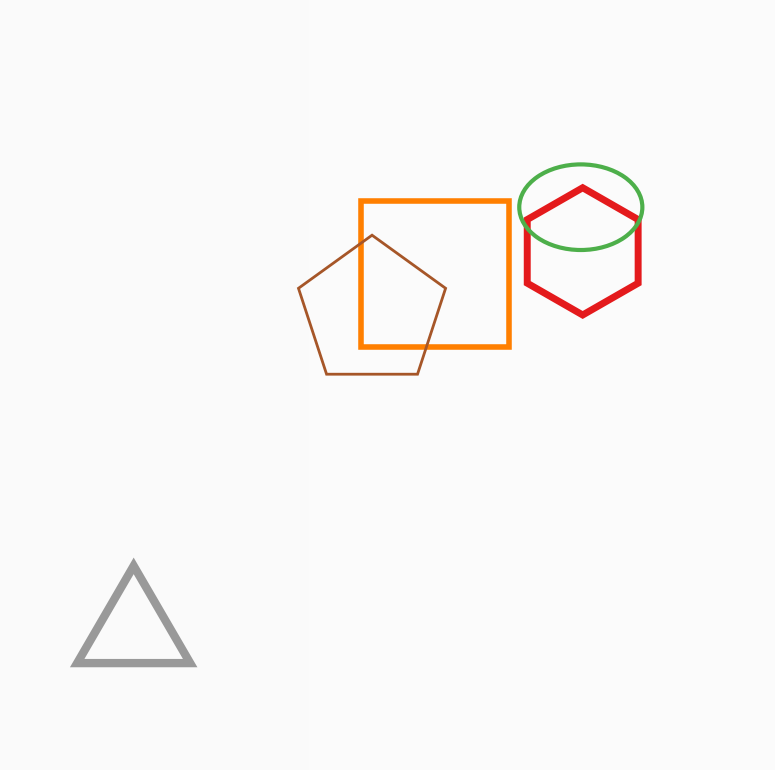[{"shape": "hexagon", "thickness": 2.5, "radius": 0.41, "center": [0.752, 0.674]}, {"shape": "oval", "thickness": 1.5, "radius": 0.4, "center": [0.749, 0.731]}, {"shape": "square", "thickness": 2, "radius": 0.48, "center": [0.562, 0.644]}, {"shape": "pentagon", "thickness": 1, "radius": 0.5, "center": [0.48, 0.595]}, {"shape": "triangle", "thickness": 3, "radius": 0.42, "center": [0.172, 0.181]}]